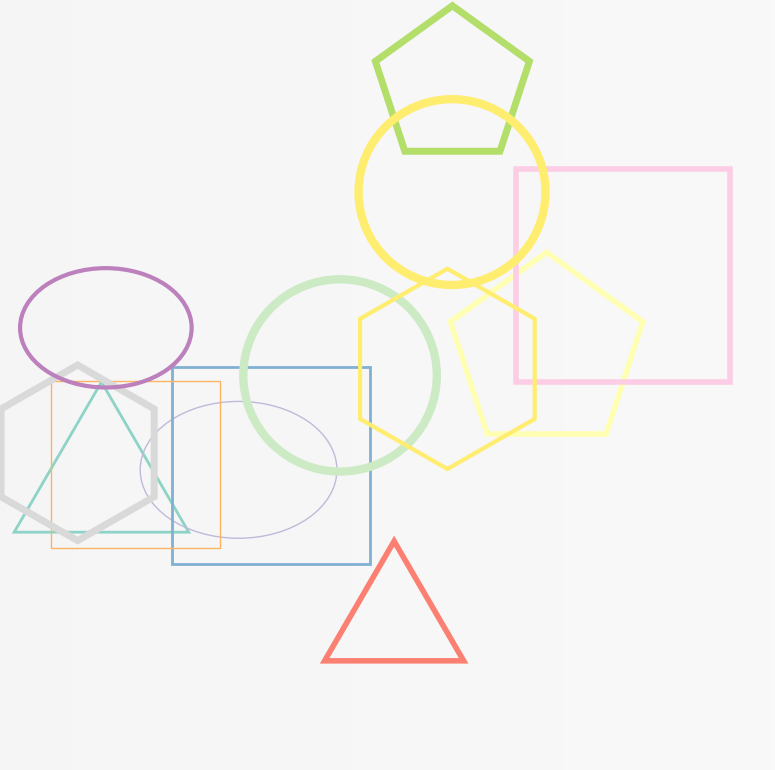[{"shape": "triangle", "thickness": 1, "radius": 0.65, "center": [0.131, 0.374]}, {"shape": "pentagon", "thickness": 2, "radius": 0.65, "center": [0.705, 0.542]}, {"shape": "oval", "thickness": 0.5, "radius": 0.63, "center": [0.308, 0.39]}, {"shape": "triangle", "thickness": 2, "radius": 0.52, "center": [0.509, 0.194]}, {"shape": "square", "thickness": 1, "radius": 0.64, "center": [0.35, 0.395]}, {"shape": "square", "thickness": 0.5, "radius": 0.54, "center": [0.175, 0.397]}, {"shape": "pentagon", "thickness": 2.5, "radius": 0.52, "center": [0.584, 0.888]}, {"shape": "square", "thickness": 2, "radius": 0.69, "center": [0.804, 0.642]}, {"shape": "hexagon", "thickness": 2.5, "radius": 0.57, "center": [0.1, 0.412]}, {"shape": "oval", "thickness": 1.5, "radius": 0.55, "center": [0.137, 0.574]}, {"shape": "circle", "thickness": 3, "radius": 0.62, "center": [0.439, 0.512]}, {"shape": "hexagon", "thickness": 1.5, "radius": 0.65, "center": [0.577, 0.521]}, {"shape": "circle", "thickness": 3, "radius": 0.6, "center": [0.583, 0.751]}]